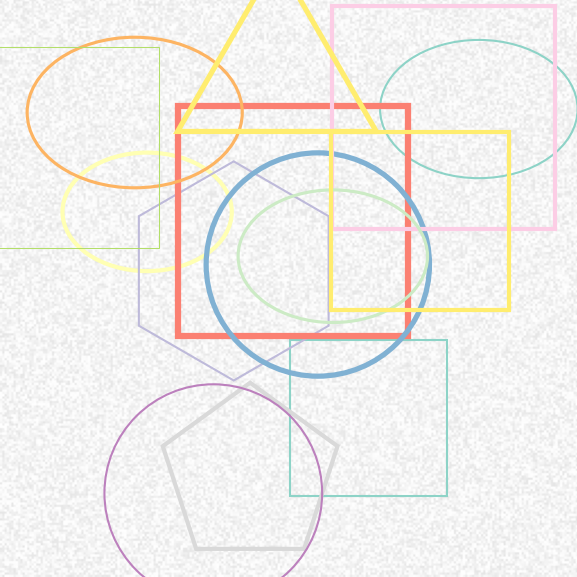[{"shape": "oval", "thickness": 1, "radius": 0.86, "center": [0.829, 0.81]}, {"shape": "square", "thickness": 1, "radius": 0.68, "center": [0.638, 0.275]}, {"shape": "oval", "thickness": 2, "radius": 0.73, "center": [0.255, 0.632]}, {"shape": "hexagon", "thickness": 1, "radius": 0.95, "center": [0.405, 0.53]}, {"shape": "square", "thickness": 3, "radius": 1.0, "center": [0.507, 0.617]}, {"shape": "circle", "thickness": 2.5, "radius": 0.97, "center": [0.55, 0.541]}, {"shape": "oval", "thickness": 1.5, "radius": 0.93, "center": [0.233, 0.804]}, {"shape": "square", "thickness": 0.5, "radius": 0.87, "center": [0.1, 0.744]}, {"shape": "square", "thickness": 2, "radius": 0.97, "center": [0.768, 0.796]}, {"shape": "pentagon", "thickness": 2, "radius": 0.8, "center": [0.433, 0.177]}, {"shape": "circle", "thickness": 1, "radius": 0.94, "center": [0.369, 0.145]}, {"shape": "oval", "thickness": 1.5, "radius": 0.82, "center": [0.576, 0.555]}, {"shape": "triangle", "thickness": 2.5, "radius": 0.99, "center": [0.48, 0.871]}, {"shape": "square", "thickness": 2, "radius": 0.77, "center": [0.727, 0.616]}]